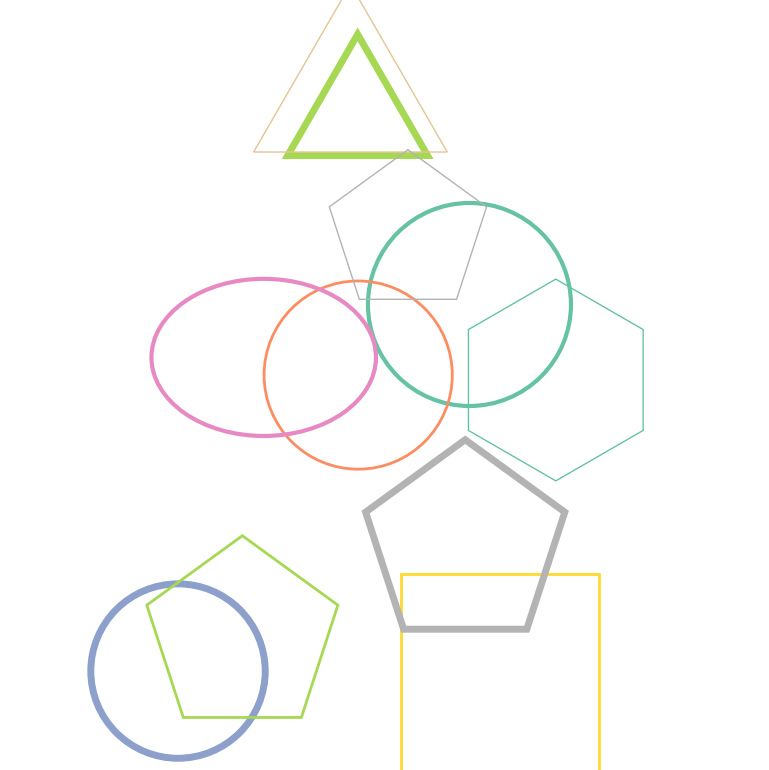[{"shape": "circle", "thickness": 1.5, "radius": 0.66, "center": [0.61, 0.605]}, {"shape": "hexagon", "thickness": 0.5, "radius": 0.66, "center": [0.722, 0.507]}, {"shape": "circle", "thickness": 1, "radius": 0.61, "center": [0.465, 0.513]}, {"shape": "circle", "thickness": 2.5, "radius": 0.57, "center": [0.231, 0.128]}, {"shape": "oval", "thickness": 1.5, "radius": 0.73, "center": [0.342, 0.536]}, {"shape": "pentagon", "thickness": 1, "radius": 0.65, "center": [0.315, 0.174]}, {"shape": "triangle", "thickness": 2.5, "radius": 0.52, "center": [0.464, 0.85]}, {"shape": "square", "thickness": 1, "radius": 0.64, "center": [0.649, 0.126]}, {"shape": "triangle", "thickness": 0.5, "radius": 0.73, "center": [0.455, 0.875]}, {"shape": "pentagon", "thickness": 2.5, "radius": 0.68, "center": [0.604, 0.293]}, {"shape": "pentagon", "thickness": 0.5, "radius": 0.54, "center": [0.53, 0.698]}]